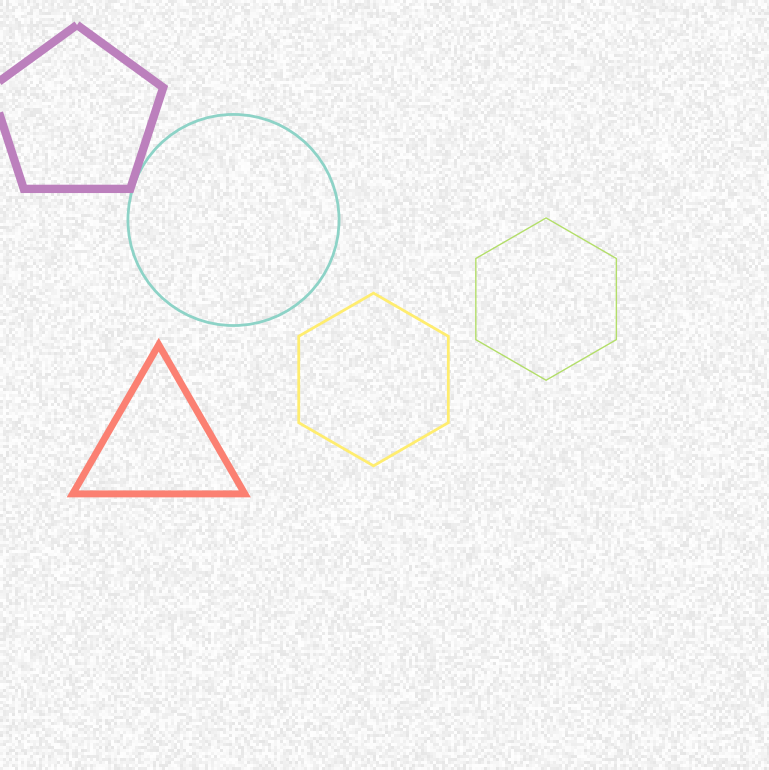[{"shape": "circle", "thickness": 1, "radius": 0.69, "center": [0.303, 0.714]}, {"shape": "triangle", "thickness": 2.5, "radius": 0.65, "center": [0.206, 0.423]}, {"shape": "hexagon", "thickness": 0.5, "radius": 0.53, "center": [0.709, 0.612]}, {"shape": "pentagon", "thickness": 3, "radius": 0.59, "center": [0.1, 0.85]}, {"shape": "hexagon", "thickness": 1, "radius": 0.56, "center": [0.485, 0.507]}]